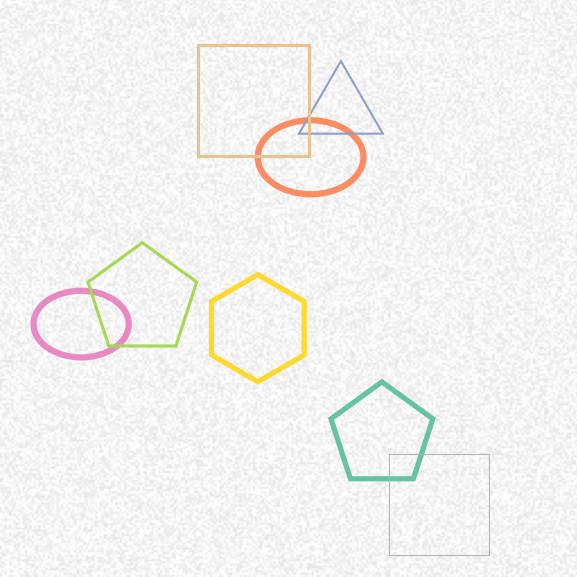[{"shape": "pentagon", "thickness": 2.5, "radius": 0.46, "center": [0.661, 0.245]}, {"shape": "oval", "thickness": 3, "radius": 0.46, "center": [0.538, 0.727]}, {"shape": "triangle", "thickness": 1, "radius": 0.42, "center": [0.59, 0.81]}, {"shape": "oval", "thickness": 3, "radius": 0.41, "center": [0.14, 0.438]}, {"shape": "pentagon", "thickness": 1.5, "radius": 0.49, "center": [0.246, 0.48]}, {"shape": "hexagon", "thickness": 2.5, "radius": 0.46, "center": [0.446, 0.431]}, {"shape": "square", "thickness": 1.5, "radius": 0.48, "center": [0.439, 0.825]}, {"shape": "square", "thickness": 0.5, "radius": 0.44, "center": [0.76, 0.126]}]